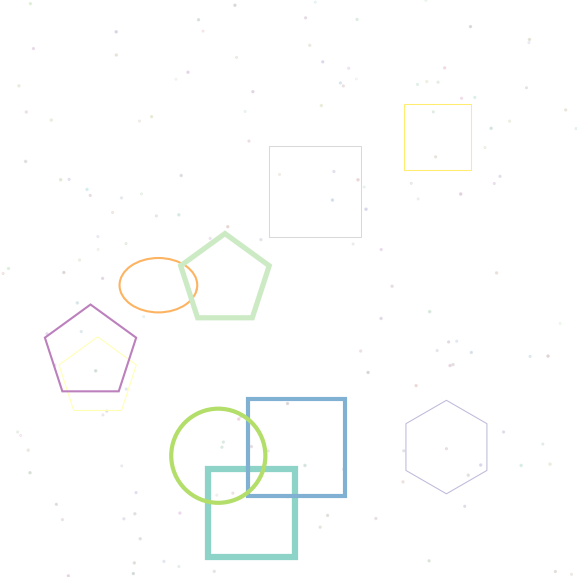[{"shape": "square", "thickness": 3, "radius": 0.38, "center": [0.435, 0.111]}, {"shape": "pentagon", "thickness": 0.5, "radius": 0.35, "center": [0.169, 0.345]}, {"shape": "hexagon", "thickness": 0.5, "radius": 0.4, "center": [0.773, 0.225]}, {"shape": "square", "thickness": 2, "radius": 0.42, "center": [0.514, 0.224]}, {"shape": "oval", "thickness": 1, "radius": 0.34, "center": [0.274, 0.505]}, {"shape": "circle", "thickness": 2, "radius": 0.41, "center": [0.378, 0.21]}, {"shape": "square", "thickness": 0.5, "radius": 0.4, "center": [0.545, 0.667]}, {"shape": "pentagon", "thickness": 1, "radius": 0.42, "center": [0.157, 0.389]}, {"shape": "pentagon", "thickness": 2.5, "radius": 0.4, "center": [0.39, 0.514]}, {"shape": "square", "thickness": 0.5, "radius": 0.29, "center": [0.757, 0.762]}]